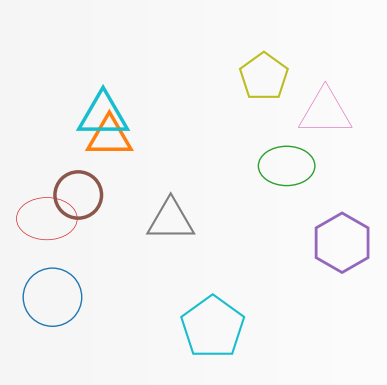[{"shape": "circle", "thickness": 1, "radius": 0.38, "center": [0.135, 0.228]}, {"shape": "triangle", "thickness": 2.5, "radius": 0.32, "center": [0.282, 0.645]}, {"shape": "oval", "thickness": 1, "radius": 0.36, "center": [0.74, 0.569]}, {"shape": "oval", "thickness": 0.5, "radius": 0.39, "center": [0.121, 0.432]}, {"shape": "hexagon", "thickness": 2, "radius": 0.39, "center": [0.883, 0.369]}, {"shape": "circle", "thickness": 2.5, "radius": 0.3, "center": [0.202, 0.494]}, {"shape": "triangle", "thickness": 0.5, "radius": 0.4, "center": [0.839, 0.709]}, {"shape": "triangle", "thickness": 1.5, "radius": 0.35, "center": [0.441, 0.428]}, {"shape": "pentagon", "thickness": 1.5, "radius": 0.32, "center": [0.681, 0.801]}, {"shape": "triangle", "thickness": 2.5, "radius": 0.36, "center": [0.266, 0.701]}, {"shape": "pentagon", "thickness": 1.5, "radius": 0.43, "center": [0.549, 0.15]}]